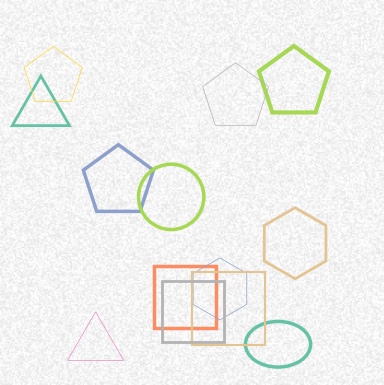[{"shape": "oval", "thickness": 2.5, "radius": 0.42, "center": [0.722, 0.106]}, {"shape": "triangle", "thickness": 2, "radius": 0.43, "center": [0.106, 0.717]}, {"shape": "square", "thickness": 2.5, "radius": 0.4, "center": [0.481, 0.228]}, {"shape": "pentagon", "thickness": 2.5, "radius": 0.48, "center": [0.307, 0.528]}, {"shape": "hexagon", "thickness": 0.5, "radius": 0.4, "center": [0.571, 0.25]}, {"shape": "triangle", "thickness": 0.5, "radius": 0.42, "center": [0.248, 0.106]}, {"shape": "pentagon", "thickness": 3, "radius": 0.48, "center": [0.763, 0.785]}, {"shape": "circle", "thickness": 2.5, "radius": 0.42, "center": [0.445, 0.489]}, {"shape": "pentagon", "thickness": 0.5, "radius": 0.4, "center": [0.138, 0.8]}, {"shape": "hexagon", "thickness": 2, "radius": 0.46, "center": [0.767, 0.368]}, {"shape": "square", "thickness": 1.5, "radius": 0.48, "center": [0.593, 0.198]}, {"shape": "square", "thickness": 2, "radius": 0.4, "center": [0.502, 0.191]}, {"shape": "pentagon", "thickness": 0.5, "radius": 0.45, "center": [0.612, 0.747]}]